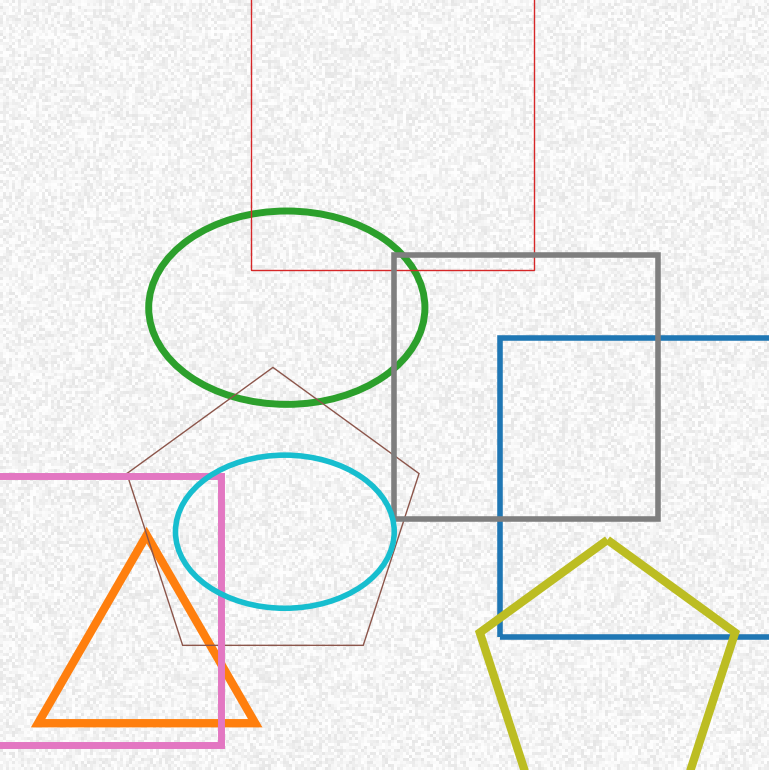[{"shape": "square", "thickness": 2, "radius": 0.97, "center": [0.844, 0.367]}, {"shape": "triangle", "thickness": 3, "radius": 0.81, "center": [0.19, 0.142]}, {"shape": "oval", "thickness": 2.5, "radius": 0.9, "center": [0.372, 0.6]}, {"shape": "square", "thickness": 0.5, "radius": 0.92, "center": [0.51, 0.833]}, {"shape": "pentagon", "thickness": 0.5, "radius": 1.0, "center": [0.354, 0.323]}, {"shape": "square", "thickness": 2.5, "radius": 0.87, "center": [0.112, 0.207]}, {"shape": "square", "thickness": 2, "radius": 0.86, "center": [0.683, 0.497]}, {"shape": "pentagon", "thickness": 3, "radius": 0.87, "center": [0.789, 0.125]}, {"shape": "oval", "thickness": 2, "radius": 0.71, "center": [0.37, 0.309]}]